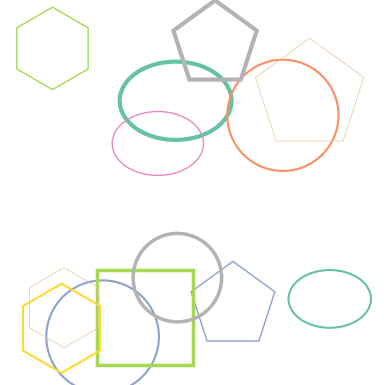[{"shape": "oval", "thickness": 1.5, "radius": 0.54, "center": [0.857, 0.224]}, {"shape": "oval", "thickness": 3, "radius": 0.73, "center": [0.456, 0.738]}, {"shape": "circle", "thickness": 1.5, "radius": 0.72, "center": [0.735, 0.7]}, {"shape": "circle", "thickness": 1.5, "radius": 0.73, "center": [0.267, 0.125]}, {"shape": "pentagon", "thickness": 1, "radius": 0.57, "center": [0.605, 0.207]}, {"shape": "oval", "thickness": 1, "radius": 0.59, "center": [0.41, 0.627]}, {"shape": "square", "thickness": 2.5, "radius": 0.62, "center": [0.376, 0.175]}, {"shape": "hexagon", "thickness": 1, "radius": 0.53, "center": [0.136, 0.874]}, {"shape": "hexagon", "thickness": 1.5, "radius": 0.58, "center": [0.16, 0.147]}, {"shape": "hexagon", "thickness": 0.5, "radius": 0.52, "center": [0.166, 0.201]}, {"shape": "pentagon", "thickness": 0.5, "radius": 0.74, "center": [0.804, 0.753]}, {"shape": "circle", "thickness": 2.5, "radius": 0.57, "center": [0.461, 0.279]}, {"shape": "pentagon", "thickness": 3, "radius": 0.57, "center": [0.559, 0.885]}]